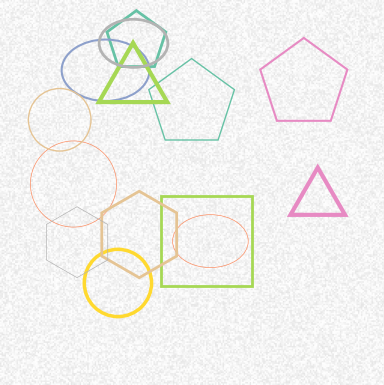[{"shape": "pentagon", "thickness": 1, "radius": 0.58, "center": [0.498, 0.731]}, {"shape": "pentagon", "thickness": 2, "radius": 0.4, "center": [0.354, 0.892]}, {"shape": "circle", "thickness": 0.5, "radius": 0.56, "center": [0.191, 0.522]}, {"shape": "oval", "thickness": 0.5, "radius": 0.49, "center": [0.547, 0.374]}, {"shape": "oval", "thickness": 1.5, "radius": 0.57, "center": [0.274, 0.818]}, {"shape": "triangle", "thickness": 3, "radius": 0.41, "center": [0.825, 0.483]}, {"shape": "pentagon", "thickness": 1.5, "radius": 0.6, "center": [0.789, 0.782]}, {"shape": "square", "thickness": 2, "radius": 0.59, "center": [0.536, 0.374]}, {"shape": "triangle", "thickness": 3, "radius": 0.51, "center": [0.346, 0.786]}, {"shape": "circle", "thickness": 2.5, "radius": 0.44, "center": [0.306, 0.265]}, {"shape": "circle", "thickness": 1, "radius": 0.41, "center": [0.155, 0.689]}, {"shape": "hexagon", "thickness": 2, "radius": 0.56, "center": [0.362, 0.391]}, {"shape": "hexagon", "thickness": 0.5, "radius": 0.46, "center": [0.2, 0.371]}, {"shape": "oval", "thickness": 2, "radius": 0.45, "center": [0.347, 0.887]}]